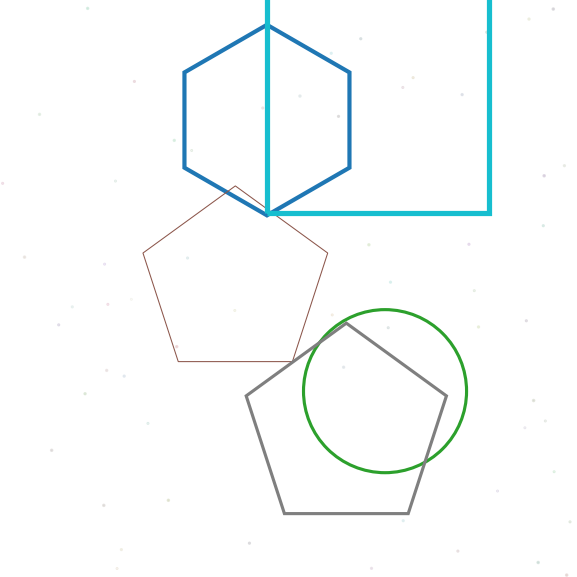[{"shape": "hexagon", "thickness": 2, "radius": 0.82, "center": [0.462, 0.791]}, {"shape": "circle", "thickness": 1.5, "radius": 0.71, "center": [0.667, 0.322]}, {"shape": "pentagon", "thickness": 0.5, "radius": 0.84, "center": [0.408, 0.509]}, {"shape": "pentagon", "thickness": 1.5, "radius": 0.91, "center": [0.6, 0.257]}, {"shape": "square", "thickness": 2.5, "radius": 0.96, "center": [0.655, 0.823]}]